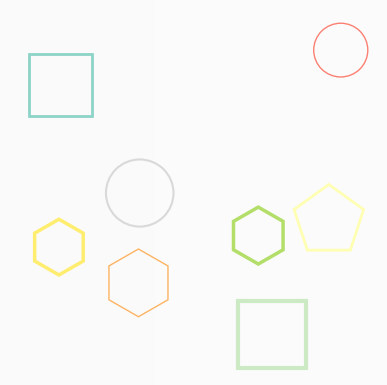[{"shape": "square", "thickness": 2, "radius": 0.41, "center": [0.156, 0.78]}, {"shape": "pentagon", "thickness": 2, "radius": 0.47, "center": [0.849, 0.427]}, {"shape": "circle", "thickness": 1, "radius": 0.35, "center": [0.879, 0.87]}, {"shape": "hexagon", "thickness": 1, "radius": 0.44, "center": [0.357, 0.265]}, {"shape": "hexagon", "thickness": 2.5, "radius": 0.37, "center": [0.667, 0.388]}, {"shape": "circle", "thickness": 1.5, "radius": 0.44, "center": [0.361, 0.499]}, {"shape": "square", "thickness": 3, "radius": 0.44, "center": [0.702, 0.13]}, {"shape": "hexagon", "thickness": 2.5, "radius": 0.36, "center": [0.152, 0.358]}]